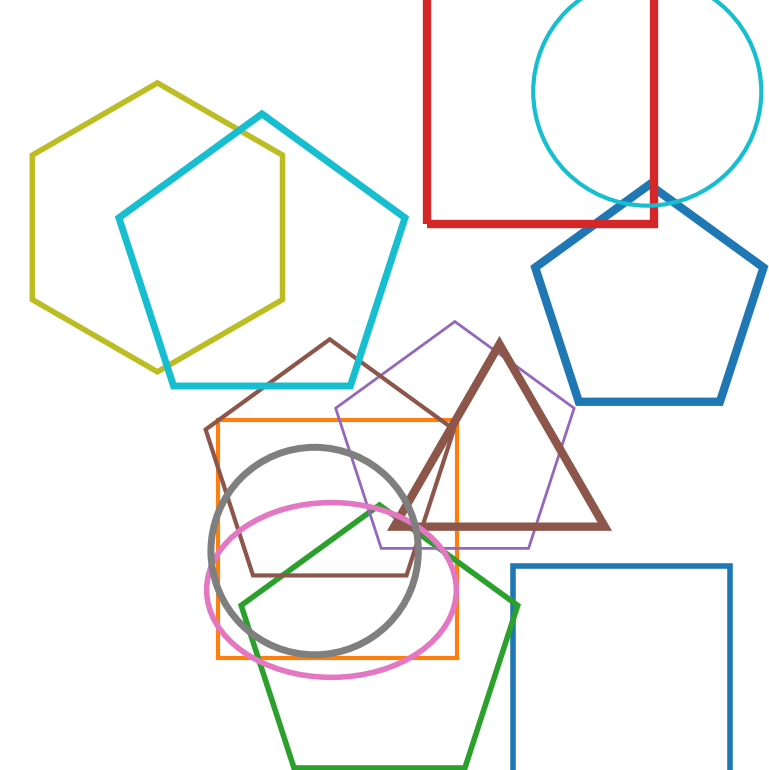[{"shape": "square", "thickness": 2, "radius": 0.7, "center": [0.807, 0.124]}, {"shape": "pentagon", "thickness": 3, "radius": 0.78, "center": [0.843, 0.604]}, {"shape": "square", "thickness": 1.5, "radius": 0.77, "center": [0.438, 0.3]}, {"shape": "pentagon", "thickness": 2, "radius": 0.94, "center": [0.493, 0.155]}, {"shape": "square", "thickness": 3, "radius": 0.74, "center": [0.702, 0.857]}, {"shape": "pentagon", "thickness": 1, "radius": 0.81, "center": [0.591, 0.42]}, {"shape": "triangle", "thickness": 3, "radius": 0.79, "center": [0.649, 0.395]}, {"shape": "pentagon", "thickness": 1.5, "radius": 0.85, "center": [0.428, 0.39]}, {"shape": "oval", "thickness": 2, "radius": 0.81, "center": [0.43, 0.234]}, {"shape": "circle", "thickness": 2.5, "radius": 0.67, "center": [0.409, 0.284]}, {"shape": "hexagon", "thickness": 2, "radius": 0.94, "center": [0.204, 0.705]}, {"shape": "circle", "thickness": 1.5, "radius": 0.74, "center": [0.841, 0.881]}, {"shape": "pentagon", "thickness": 2.5, "radius": 0.98, "center": [0.34, 0.657]}]